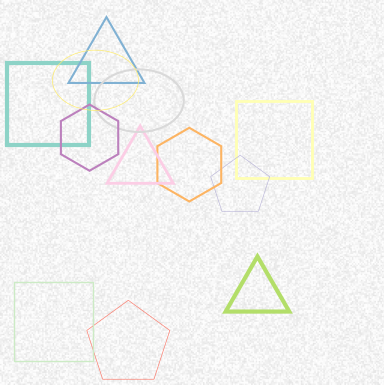[{"shape": "square", "thickness": 3, "radius": 0.53, "center": [0.125, 0.73]}, {"shape": "square", "thickness": 2, "radius": 0.5, "center": [0.711, 0.637]}, {"shape": "pentagon", "thickness": 0.5, "radius": 0.4, "center": [0.624, 0.516]}, {"shape": "pentagon", "thickness": 0.5, "radius": 0.57, "center": [0.333, 0.107]}, {"shape": "triangle", "thickness": 1.5, "radius": 0.57, "center": [0.277, 0.842]}, {"shape": "hexagon", "thickness": 1.5, "radius": 0.48, "center": [0.492, 0.572]}, {"shape": "triangle", "thickness": 3, "radius": 0.48, "center": [0.669, 0.238]}, {"shape": "triangle", "thickness": 2, "radius": 0.5, "center": [0.364, 0.574]}, {"shape": "oval", "thickness": 1.5, "radius": 0.58, "center": [0.361, 0.739]}, {"shape": "hexagon", "thickness": 1.5, "radius": 0.43, "center": [0.233, 0.643]}, {"shape": "square", "thickness": 1, "radius": 0.51, "center": [0.138, 0.166]}, {"shape": "oval", "thickness": 0.5, "radius": 0.56, "center": [0.248, 0.791]}]